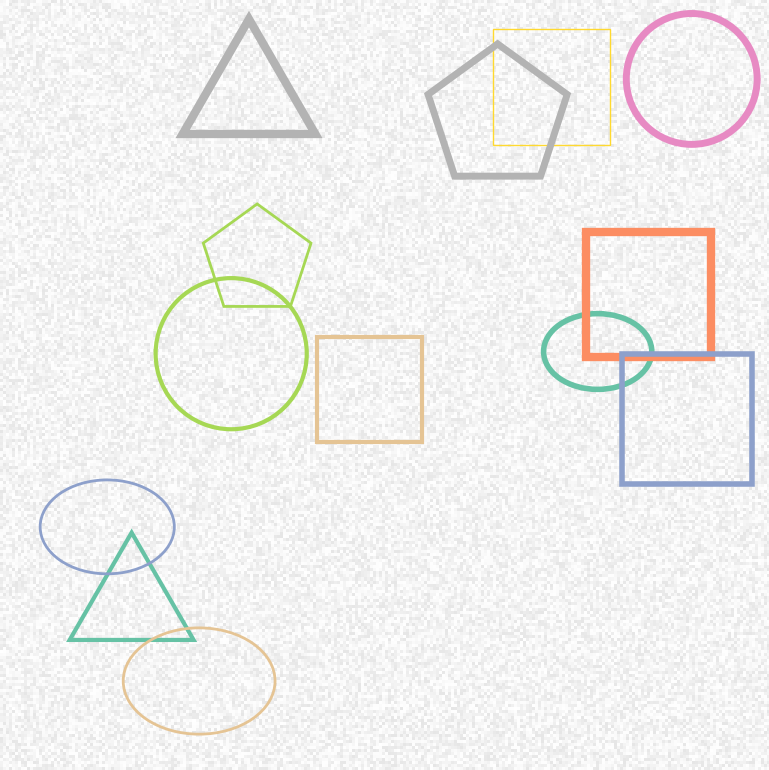[{"shape": "oval", "thickness": 2, "radius": 0.35, "center": [0.776, 0.544]}, {"shape": "triangle", "thickness": 1.5, "radius": 0.46, "center": [0.171, 0.215]}, {"shape": "square", "thickness": 3, "radius": 0.4, "center": [0.842, 0.618]}, {"shape": "square", "thickness": 2, "radius": 0.42, "center": [0.893, 0.456]}, {"shape": "oval", "thickness": 1, "radius": 0.44, "center": [0.139, 0.316]}, {"shape": "circle", "thickness": 2.5, "radius": 0.42, "center": [0.898, 0.897]}, {"shape": "circle", "thickness": 1.5, "radius": 0.49, "center": [0.3, 0.541]}, {"shape": "pentagon", "thickness": 1, "radius": 0.37, "center": [0.334, 0.662]}, {"shape": "square", "thickness": 0.5, "radius": 0.38, "center": [0.717, 0.887]}, {"shape": "square", "thickness": 1.5, "radius": 0.34, "center": [0.48, 0.494]}, {"shape": "oval", "thickness": 1, "radius": 0.49, "center": [0.259, 0.116]}, {"shape": "triangle", "thickness": 3, "radius": 0.5, "center": [0.323, 0.876]}, {"shape": "pentagon", "thickness": 2.5, "radius": 0.47, "center": [0.646, 0.848]}]